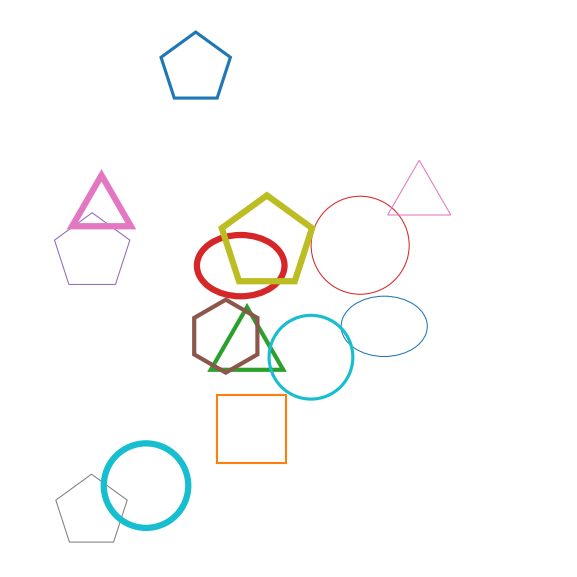[{"shape": "oval", "thickness": 0.5, "radius": 0.37, "center": [0.665, 0.434]}, {"shape": "pentagon", "thickness": 1.5, "radius": 0.32, "center": [0.339, 0.88]}, {"shape": "square", "thickness": 1, "radius": 0.3, "center": [0.436, 0.256]}, {"shape": "triangle", "thickness": 2, "radius": 0.36, "center": [0.428, 0.395]}, {"shape": "circle", "thickness": 0.5, "radius": 0.42, "center": [0.624, 0.574]}, {"shape": "oval", "thickness": 3, "radius": 0.38, "center": [0.417, 0.539]}, {"shape": "pentagon", "thickness": 0.5, "radius": 0.34, "center": [0.16, 0.562]}, {"shape": "hexagon", "thickness": 2, "radius": 0.32, "center": [0.391, 0.417]}, {"shape": "triangle", "thickness": 0.5, "radius": 0.32, "center": [0.726, 0.658]}, {"shape": "triangle", "thickness": 3, "radius": 0.29, "center": [0.176, 0.637]}, {"shape": "pentagon", "thickness": 0.5, "radius": 0.32, "center": [0.158, 0.113]}, {"shape": "pentagon", "thickness": 3, "radius": 0.41, "center": [0.462, 0.579]}, {"shape": "circle", "thickness": 1.5, "radius": 0.36, "center": [0.538, 0.381]}, {"shape": "circle", "thickness": 3, "radius": 0.37, "center": [0.253, 0.158]}]